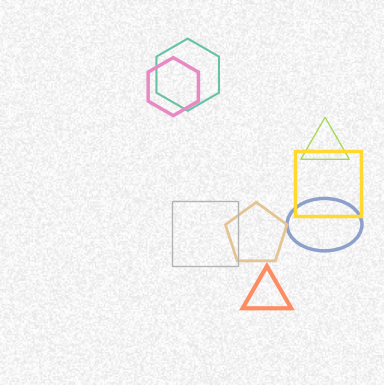[{"shape": "hexagon", "thickness": 1.5, "radius": 0.47, "center": [0.488, 0.806]}, {"shape": "triangle", "thickness": 3, "radius": 0.37, "center": [0.693, 0.236]}, {"shape": "oval", "thickness": 2.5, "radius": 0.49, "center": [0.843, 0.417]}, {"shape": "hexagon", "thickness": 2.5, "radius": 0.38, "center": [0.45, 0.775]}, {"shape": "triangle", "thickness": 1, "radius": 0.36, "center": [0.844, 0.623]}, {"shape": "square", "thickness": 2.5, "radius": 0.43, "center": [0.853, 0.523]}, {"shape": "pentagon", "thickness": 2, "radius": 0.42, "center": [0.666, 0.391]}, {"shape": "square", "thickness": 1, "radius": 0.43, "center": [0.532, 0.394]}]